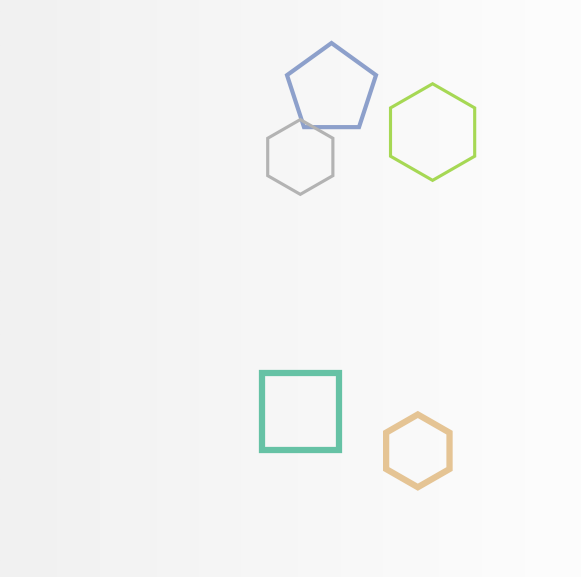[{"shape": "square", "thickness": 3, "radius": 0.33, "center": [0.518, 0.287]}, {"shape": "pentagon", "thickness": 2, "radius": 0.4, "center": [0.57, 0.844]}, {"shape": "hexagon", "thickness": 1.5, "radius": 0.42, "center": [0.744, 0.77]}, {"shape": "hexagon", "thickness": 3, "radius": 0.31, "center": [0.719, 0.218]}, {"shape": "hexagon", "thickness": 1.5, "radius": 0.32, "center": [0.517, 0.727]}]